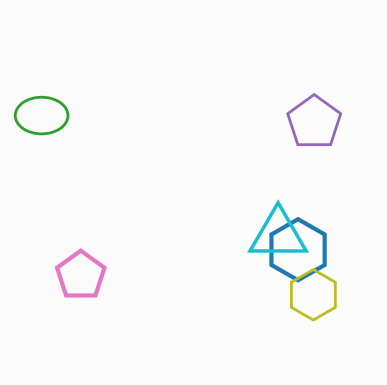[{"shape": "hexagon", "thickness": 3, "radius": 0.4, "center": [0.769, 0.351]}, {"shape": "oval", "thickness": 2, "radius": 0.34, "center": [0.107, 0.7]}, {"shape": "pentagon", "thickness": 2, "radius": 0.36, "center": [0.811, 0.682]}, {"shape": "pentagon", "thickness": 3, "radius": 0.32, "center": [0.208, 0.285]}, {"shape": "hexagon", "thickness": 2, "radius": 0.33, "center": [0.809, 0.234]}, {"shape": "triangle", "thickness": 2.5, "radius": 0.42, "center": [0.718, 0.39]}]